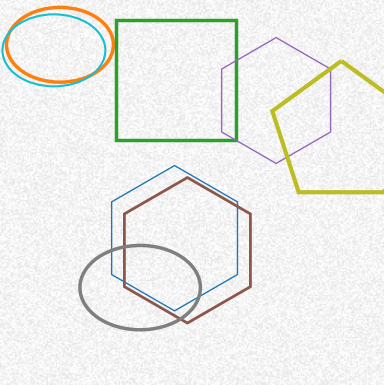[{"shape": "hexagon", "thickness": 1, "radius": 0.94, "center": [0.453, 0.381]}, {"shape": "oval", "thickness": 2.5, "radius": 0.69, "center": [0.156, 0.884]}, {"shape": "square", "thickness": 2.5, "radius": 0.78, "center": [0.458, 0.793]}, {"shape": "hexagon", "thickness": 1, "radius": 0.82, "center": [0.717, 0.739]}, {"shape": "hexagon", "thickness": 2, "radius": 0.94, "center": [0.487, 0.35]}, {"shape": "oval", "thickness": 2.5, "radius": 0.78, "center": [0.364, 0.253]}, {"shape": "pentagon", "thickness": 3, "radius": 0.94, "center": [0.887, 0.653]}, {"shape": "oval", "thickness": 1.5, "radius": 0.67, "center": [0.14, 0.869]}]